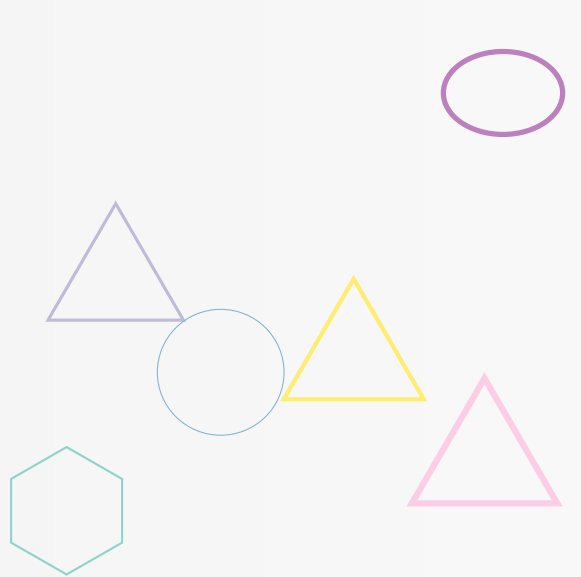[{"shape": "hexagon", "thickness": 1, "radius": 0.55, "center": [0.115, 0.115]}, {"shape": "triangle", "thickness": 1.5, "radius": 0.67, "center": [0.199, 0.512]}, {"shape": "circle", "thickness": 0.5, "radius": 0.55, "center": [0.38, 0.355]}, {"shape": "triangle", "thickness": 3, "radius": 0.72, "center": [0.834, 0.2]}, {"shape": "oval", "thickness": 2.5, "radius": 0.51, "center": [0.865, 0.838]}, {"shape": "triangle", "thickness": 2, "radius": 0.7, "center": [0.609, 0.377]}]